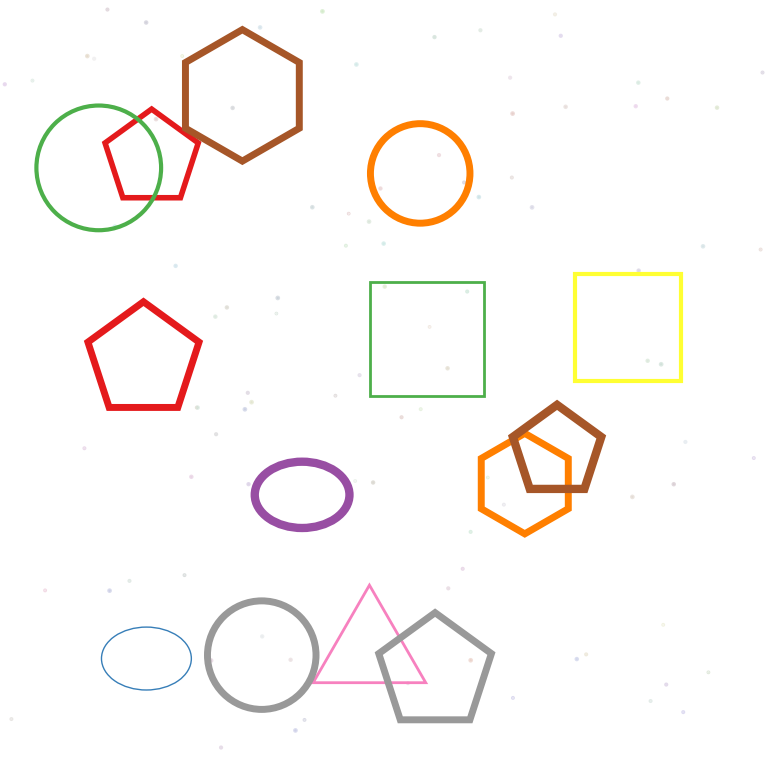[{"shape": "pentagon", "thickness": 2.5, "radius": 0.38, "center": [0.186, 0.532]}, {"shape": "pentagon", "thickness": 2, "radius": 0.32, "center": [0.197, 0.795]}, {"shape": "oval", "thickness": 0.5, "radius": 0.29, "center": [0.19, 0.145]}, {"shape": "square", "thickness": 1, "radius": 0.37, "center": [0.554, 0.56]}, {"shape": "circle", "thickness": 1.5, "radius": 0.4, "center": [0.128, 0.782]}, {"shape": "oval", "thickness": 3, "radius": 0.31, "center": [0.392, 0.357]}, {"shape": "circle", "thickness": 2.5, "radius": 0.32, "center": [0.546, 0.775]}, {"shape": "hexagon", "thickness": 2.5, "radius": 0.33, "center": [0.682, 0.372]}, {"shape": "square", "thickness": 1.5, "radius": 0.35, "center": [0.816, 0.575]}, {"shape": "pentagon", "thickness": 3, "radius": 0.3, "center": [0.723, 0.414]}, {"shape": "hexagon", "thickness": 2.5, "radius": 0.43, "center": [0.315, 0.876]}, {"shape": "triangle", "thickness": 1, "radius": 0.42, "center": [0.48, 0.156]}, {"shape": "pentagon", "thickness": 2.5, "radius": 0.38, "center": [0.565, 0.127]}, {"shape": "circle", "thickness": 2.5, "radius": 0.35, "center": [0.34, 0.149]}]